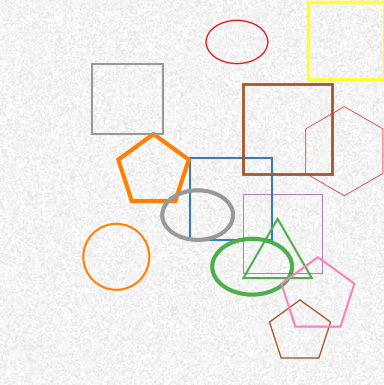[{"shape": "oval", "thickness": 1, "radius": 0.4, "center": [0.615, 0.891]}, {"shape": "hexagon", "thickness": 0.5, "radius": 0.58, "center": [0.894, 0.607]}, {"shape": "square", "thickness": 1.5, "radius": 0.53, "center": [0.599, 0.482]}, {"shape": "triangle", "thickness": 1.5, "radius": 0.51, "center": [0.721, 0.329]}, {"shape": "oval", "thickness": 3, "radius": 0.52, "center": [0.655, 0.307]}, {"shape": "square", "thickness": 0.5, "radius": 0.51, "center": [0.733, 0.393]}, {"shape": "circle", "thickness": 1.5, "radius": 0.43, "center": [0.302, 0.333]}, {"shape": "pentagon", "thickness": 3, "radius": 0.48, "center": [0.399, 0.556]}, {"shape": "square", "thickness": 2.5, "radius": 0.5, "center": [0.898, 0.895]}, {"shape": "pentagon", "thickness": 1, "radius": 0.42, "center": [0.779, 0.138]}, {"shape": "square", "thickness": 2, "radius": 0.58, "center": [0.747, 0.665]}, {"shape": "pentagon", "thickness": 1.5, "radius": 0.5, "center": [0.826, 0.232]}, {"shape": "square", "thickness": 1.5, "radius": 0.46, "center": [0.331, 0.743]}, {"shape": "oval", "thickness": 3, "radius": 0.46, "center": [0.513, 0.441]}]